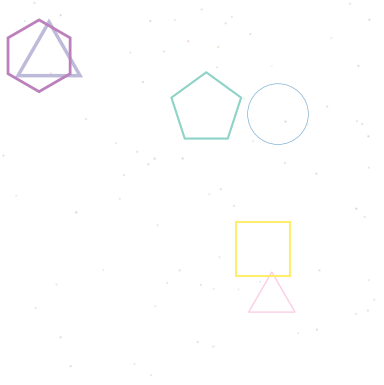[{"shape": "pentagon", "thickness": 1.5, "radius": 0.48, "center": [0.536, 0.717]}, {"shape": "triangle", "thickness": 2.5, "radius": 0.47, "center": [0.127, 0.85]}, {"shape": "circle", "thickness": 0.5, "radius": 0.39, "center": [0.722, 0.704]}, {"shape": "triangle", "thickness": 1, "radius": 0.35, "center": [0.706, 0.224]}, {"shape": "hexagon", "thickness": 2, "radius": 0.47, "center": [0.101, 0.855]}, {"shape": "square", "thickness": 1.5, "radius": 0.35, "center": [0.683, 0.353]}]